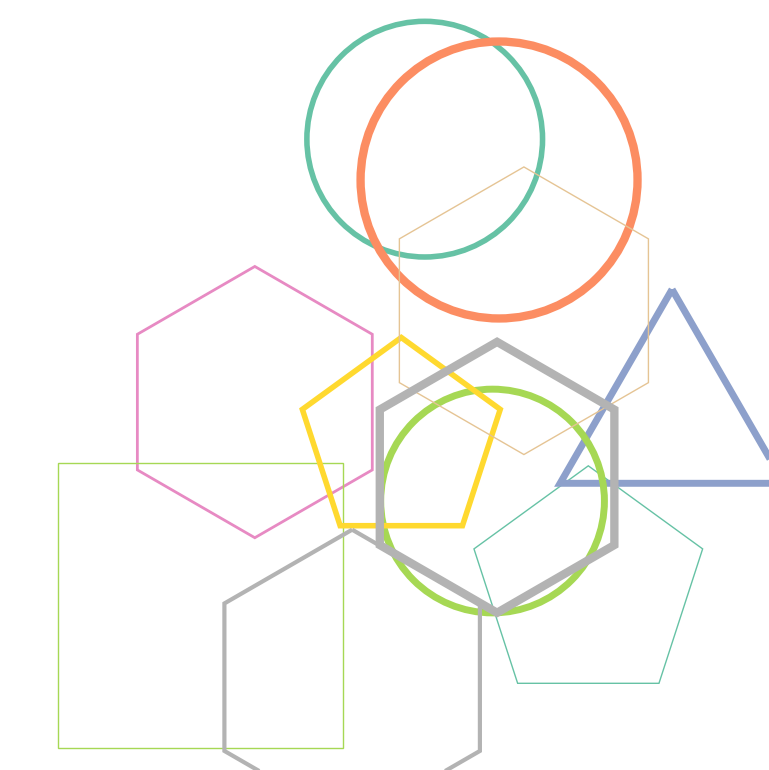[{"shape": "pentagon", "thickness": 0.5, "radius": 0.78, "center": [0.764, 0.239]}, {"shape": "circle", "thickness": 2, "radius": 0.77, "center": [0.552, 0.819]}, {"shape": "circle", "thickness": 3, "radius": 0.9, "center": [0.648, 0.766]}, {"shape": "triangle", "thickness": 2.5, "radius": 0.84, "center": [0.873, 0.456]}, {"shape": "hexagon", "thickness": 1, "radius": 0.88, "center": [0.331, 0.478]}, {"shape": "circle", "thickness": 2.5, "radius": 0.73, "center": [0.64, 0.349]}, {"shape": "square", "thickness": 0.5, "radius": 0.93, "center": [0.26, 0.214]}, {"shape": "pentagon", "thickness": 2, "radius": 0.68, "center": [0.521, 0.427]}, {"shape": "hexagon", "thickness": 0.5, "radius": 0.93, "center": [0.68, 0.596]}, {"shape": "hexagon", "thickness": 3, "radius": 0.88, "center": [0.646, 0.38]}, {"shape": "hexagon", "thickness": 1.5, "radius": 0.96, "center": [0.457, 0.121]}]